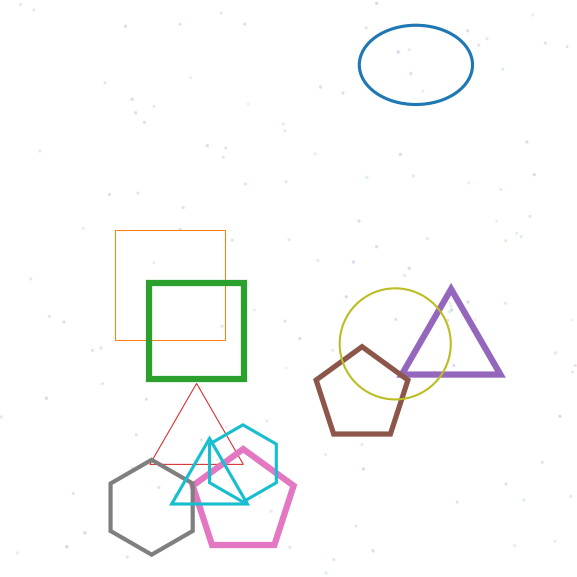[{"shape": "oval", "thickness": 1.5, "radius": 0.49, "center": [0.72, 0.887]}, {"shape": "square", "thickness": 0.5, "radius": 0.48, "center": [0.294, 0.506]}, {"shape": "square", "thickness": 3, "radius": 0.41, "center": [0.341, 0.426]}, {"shape": "triangle", "thickness": 0.5, "radius": 0.47, "center": [0.34, 0.242]}, {"shape": "triangle", "thickness": 3, "radius": 0.49, "center": [0.781, 0.4]}, {"shape": "pentagon", "thickness": 2.5, "radius": 0.42, "center": [0.627, 0.315]}, {"shape": "pentagon", "thickness": 3, "radius": 0.46, "center": [0.421, 0.13]}, {"shape": "hexagon", "thickness": 2, "radius": 0.41, "center": [0.263, 0.121]}, {"shape": "circle", "thickness": 1, "radius": 0.48, "center": [0.684, 0.404]}, {"shape": "hexagon", "thickness": 1.5, "radius": 0.33, "center": [0.421, 0.197]}, {"shape": "triangle", "thickness": 1.5, "radius": 0.38, "center": [0.363, 0.164]}]